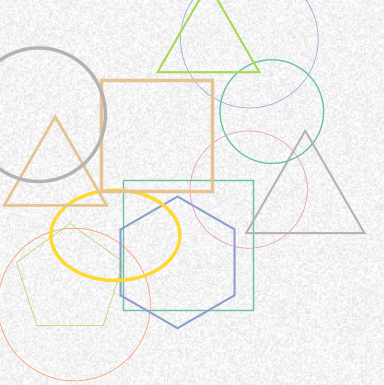[{"shape": "square", "thickness": 1, "radius": 0.84, "center": [0.489, 0.364]}, {"shape": "circle", "thickness": 1, "radius": 0.67, "center": [0.706, 0.71]}, {"shape": "circle", "thickness": 0.5, "radius": 0.99, "center": [0.193, 0.209]}, {"shape": "hexagon", "thickness": 1.5, "radius": 0.85, "center": [0.461, 0.318]}, {"shape": "circle", "thickness": 0.5, "radius": 0.89, "center": [0.648, 0.899]}, {"shape": "circle", "thickness": 0.5, "radius": 0.76, "center": [0.646, 0.508]}, {"shape": "pentagon", "thickness": 0.5, "radius": 0.73, "center": [0.182, 0.273]}, {"shape": "triangle", "thickness": 1.5, "radius": 0.76, "center": [0.541, 0.889]}, {"shape": "oval", "thickness": 2.5, "radius": 0.84, "center": [0.3, 0.389]}, {"shape": "triangle", "thickness": 2, "radius": 0.77, "center": [0.144, 0.543]}, {"shape": "square", "thickness": 2.5, "radius": 0.72, "center": [0.407, 0.648]}, {"shape": "circle", "thickness": 2.5, "radius": 0.87, "center": [0.1, 0.702]}, {"shape": "triangle", "thickness": 1.5, "radius": 0.89, "center": [0.793, 0.483]}]